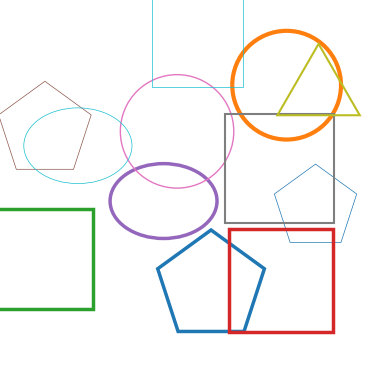[{"shape": "pentagon", "thickness": 0.5, "radius": 0.56, "center": [0.82, 0.461]}, {"shape": "pentagon", "thickness": 2.5, "radius": 0.73, "center": [0.548, 0.257]}, {"shape": "circle", "thickness": 3, "radius": 0.71, "center": [0.744, 0.779]}, {"shape": "square", "thickness": 2.5, "radius": 0.65, "center": [0.112, 0.328]}, {"shape": "square", "thickness": 2.5, "radius": 0.67, "center": [0.73, 0.272]}, {"shape": "oval", "thickness": 2.5, "radius": 0.69, "center": [0.425, 0.478]}, {"shape": "pentagon", "thickness": 0.5, "radius": 0.63, "center": [0.117, 0.663]}, {"shape": "circle", "thickness": 1, "radius": 0.74, "center": [0.46, 0.659]}, {"shape": "square", "thickness": 1.5, "radius": 0.71, "center": [0.726, 0.563]}, {"shape": "triangle", "thickness": 1.5, "radius": 0.62, "center": [0.827, 0.762]}, {"shape": "square", "thickness": 0.5, "radius": 0.59, "center": [0.512, 0.893]}, {"shape": "oval", "thickness": 0.5, "radius": 0.7, "center": [0.202, 0.621]}]